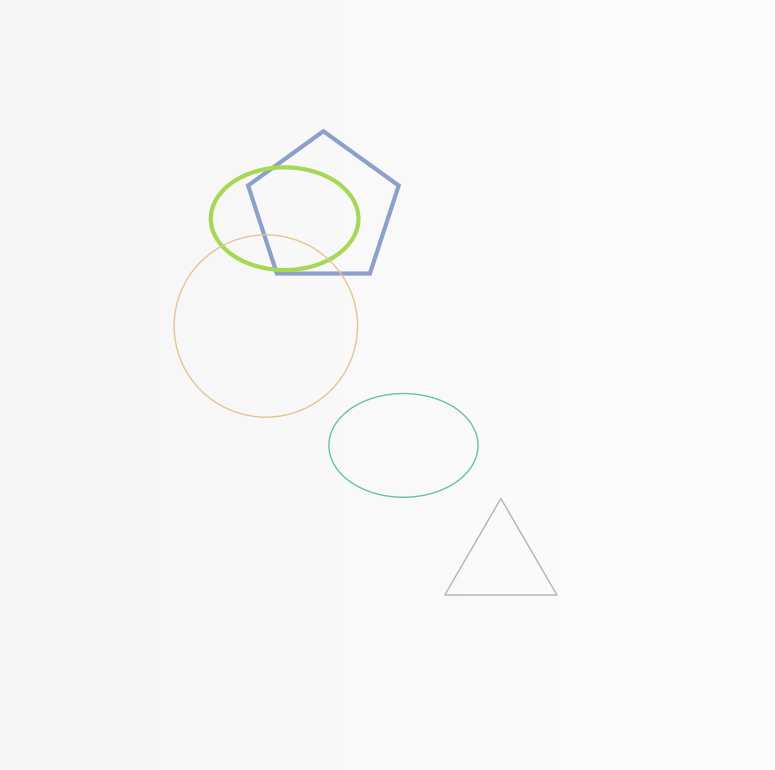[{"shape": "oval", "thickness": 0.5, "radius": 0.48, "center": [0.521, 0.422]}, {"shape": "pentagon", "thickness": 1.5, "radius": 0.51, "center": [0.417, 0.727]}, {"shape": "oval", "thickness": 1.5, "radius": 0.48, "center": [0.367, 0.716]}, {"shape": "circle", "thickness": 0.5, "radius": 0.59, "center": [0.343, 0.577]}, {"shape": "triangle", "thickness": 0.5, "radius": 0.42, "center": [0.646, 0.269]}]